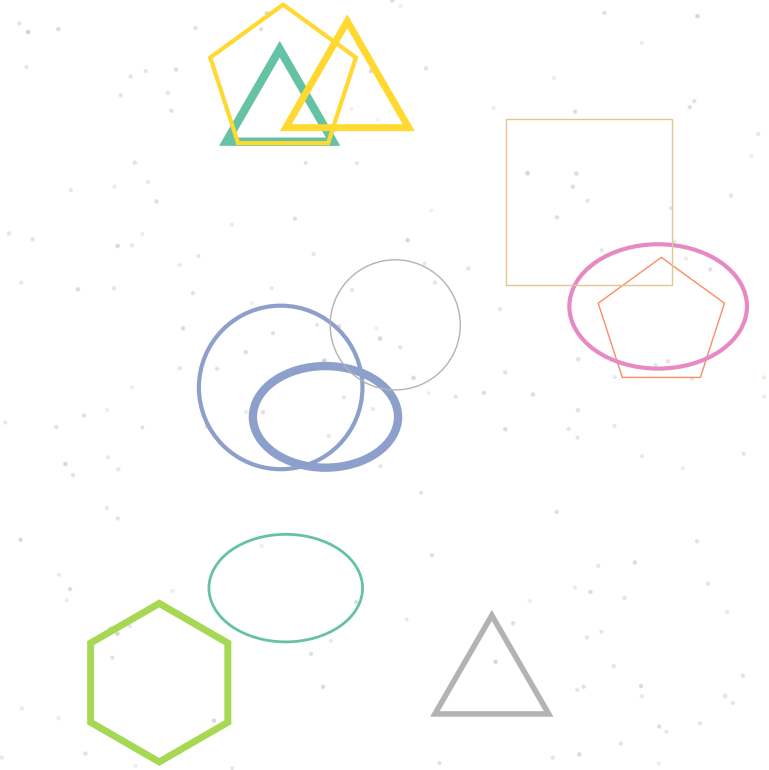[{"shape": "oval", "thickness": 1, "radius": 0.5, "center": [0.371, 0.236]}, {"shape": "triangle", "thickness": 3, "radius": 0.4, "center": [0.363, 0.856]}, {"shape": "pentagon", "thickness": 0.5, "radius": 0.43, "center": [0.859, 0.58]}, {"shape": "oval", "thickness": 3, "radius": 0.47, "center": [0.423, 0.459]}, {"shape": "circle", "thickness": 1.5, "radius": 0.53, "center": [0.365, 0.497]}, {"shape": "oval", "thickness": 1.5, "radius": 0.58, "center": [0.855, 0.602]}, {"shape": "hexagon", "thickness": 2.5, "radius": 0.51, "center": [0.207, 0.113]}, {"shape": "triangle", "thickness": 2.5, "radius": 0.46, "center": [0.451, 0.88]}, {"shape": "pentagon", "thickness": 1.5, "radius": 0.5, "center": [0.368, 0.895]}, {"shape": "square", "thickness": 0.5, "radius": 0.54, "center": [0.765, 0.738]}, {"shape": "circle", "thickness": 0.5, "radius": 0.42, "center": [0.513, 0.578]}, {"shape": "triangle", "thickness": 2, "radius": 0.43, "center": [0.639, 0.115]}]